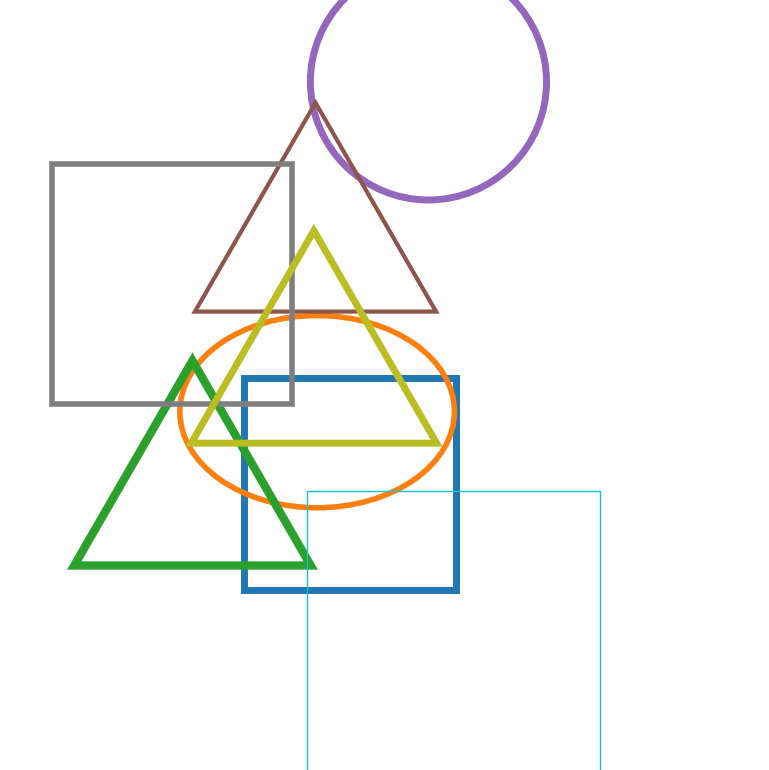[{"shape": "square", "thickness": 2.5, "radius": 0.69, "center": [0.454, 0.372]}, {"shape": "oval", "thickness": 2, "radius": 0.89, "center": [0.412, 0.465]}, {"shape": "triangle", "thickness": 3, "radius": 0.89, "center": [0.25, 0.354]}, {"shape": "circle", "thickness": 2.5, "radius": 0.77, "center": [0.556, 0.894]}, {"shape": "triangle", "thickness": 1.5, "radius": 0.9, "center": [0.41, 0.686]}, {"shape": "square", "thickness": 2, "radius": 0.78, "center": [0.223, 0.631]}, {"shape": "triangle", "thickness": 2.5, "radius": 0.92, "center": [0.408, 0.516]}, {"shape": "square", "thickness": 0.5, "radius": 0.95, "center": [0.589, 0.173]}]